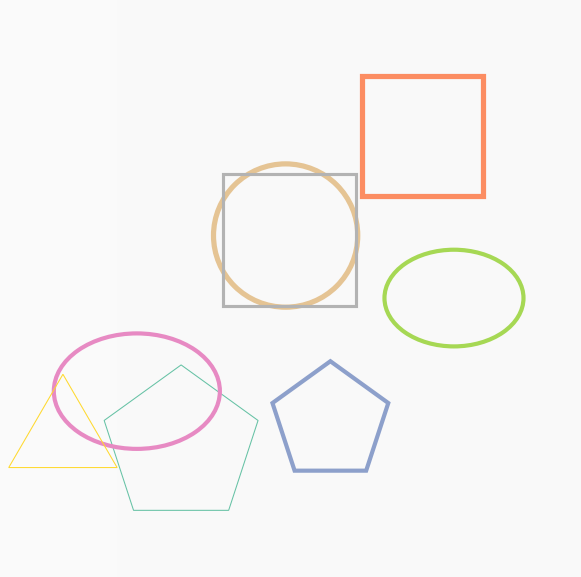[{"shape": "pentagon", "thickness": 0.5, "radius": 0.7, "center": [0.312, 0.228]}, {"shape": "square", "thickness": 2.5, "radius": 0.52, "center": [0.727, 0.763]}, {"shape": "pentagon", "thickness": 2, "radius": 0.52, "center": [0.568, 0.269]}, {"shape": "oval", "thickness": 2, "radius": 0.71, "center": [0.235, 0.322]}, {"shape": "oval", "thickness": 2, "radius": 0.6, "center": [0.781, 0.483]}, {"shape": "triangle", "thickness": 0.5, "radius": 0.54, "center": [0.108, 0.243]}, {"shape": "circle", "thickness": 2.5, "radius": 0.62, "center": [0.491, 0.591]}, {"shape": "square", "thickness": 1.5, "radius": 0.57, "center": [0.498, 0.583]}]